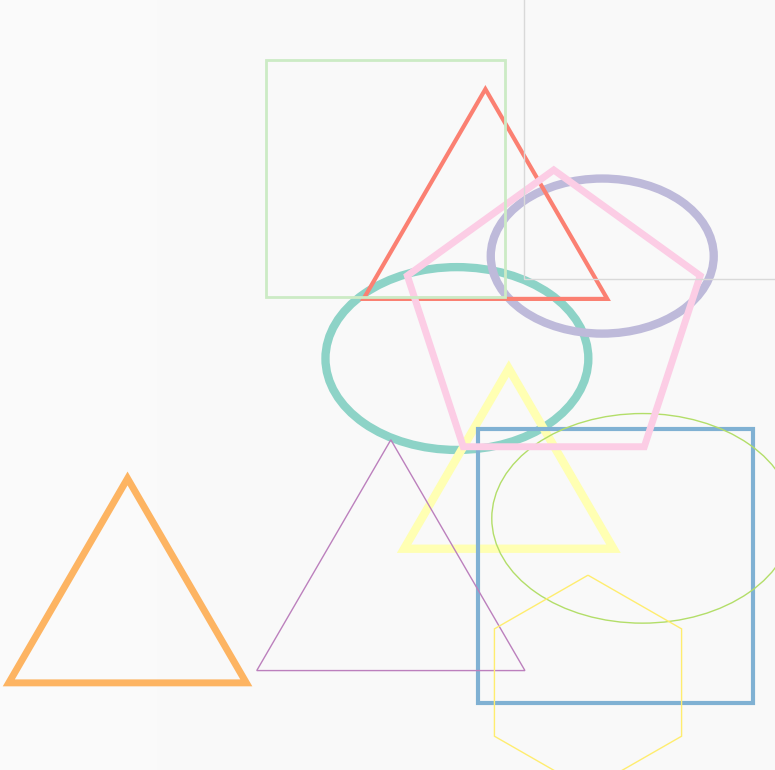[{"shape": "oval", "thickness": 3, "radius": 0.85, "center": [0.59, 0.534]}, {"shape": "triangle", "thickness": 3, "radius": 0.78, "center": [0.657, 0.365]}, {"shape": "oval", "thickness": 3, "radius": 0.72, "center": [0.777, 0.667]}, {"shape": "triangle", "thickness": 1.5, "radius": 0.91, "center": [0.626, 0.703]}, {"shape": "square", "thickness": 1.5, "radius": 0.89, "center": [0.794, 0.265]}, {"shape": "triangle", "thickness": 2.5, "radius": 0.88, "center": [0.165, 0.202]}, {"shape": "oval", "thickness": 0.5, "radius": 0.97, "center": [0.829, 0.327]}, {"shape": "pentagon", "thickness": 2.5, "radius": 0.99, "center": [0.715, 0.581]}, {"shape": "square", "thickness": 0.5, "radius": 0.96, "center": [0.868, 0.83]}, {"shape": "triangle", "thickness": 0.5, "radius": 1.0, "center": [0.504, 0.229]}, {"shape": "square", "thickness": 1, "radius": 0.77, "center": [0.498, 0.768]}, {"shape": "hexagon", "thickness": 0.5, "radius": 0.7, "center": [0.759, 0.114]}]